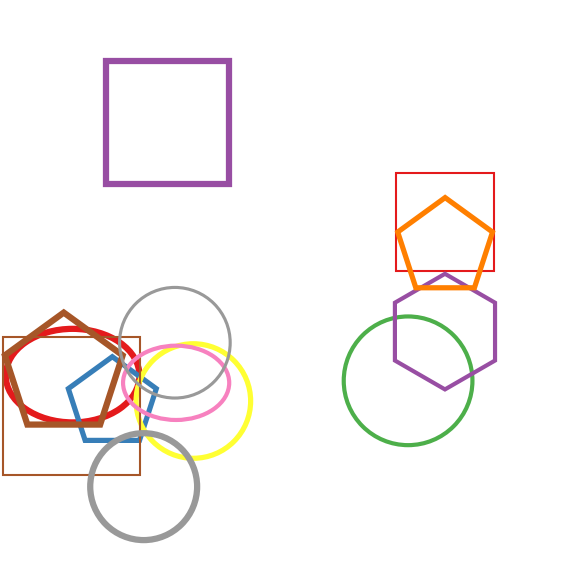[{"shape": "oval", "thickness": 3, "radius": 0.58, "center": [0.126, 0.349]}, {"shape": "square", "thickness": 1, "radius": 0.42, "center": [0.771, 0.614]}, {"shape": "pentagon", "thickness": 2.5, "radius": 0.4, "center": [0.194, 0.301]}, {"shape": "circle", "thickness": 2, "radius": 0.56, "center": [0.707, 0.34]}, {"shape": "square", "thickness": 3, "radius": 0.54, "center": [0.29, 0.787]}, {"shape": "hexagon", "thickness": 2, "radius": 0.5, "center": [0.771, 0.425]}, {"shape": "pentagon", "thickness": 2.5, "radius": 0.43, "center": [0.771, 0.571]}, {"shape": "circle", "thickness": 2.5, "radius": 0.5, "center": [0.335, 0.305]}, {"shape": "pentagon", "thickness": 3, "radius": 0.54, "center": [0.11, 0.351]}, {"shape": "square", "thickness": 1, "radius": 0.59, "center": [0.124, 0.296]}, {"shape": "oval", "thickness": 2, "radius": 0.46, "center": [0.305, 0.336]}, {"shape": "circle", "thickness": 1.5, "radius": 0.48, "center": [0.303, 0.406]}, {"shape": "circle", "thickness": 3, "radius": 0.46, "center": [0.249, 0.156]}]